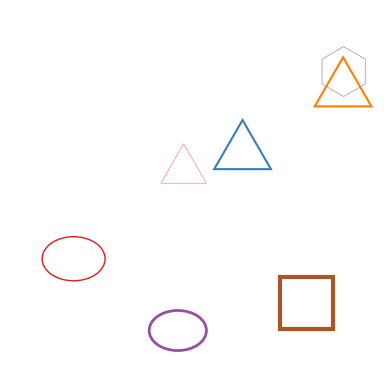[{"shape": "oval", "thickness": 1, "radius": 0.41, "center": [0.191, 0.328]}, {"shape": "triangle", "thickness": 1.5, "radius": 0.43, "center": [0.63, 0.603]}, {"shape": "oval", "thickness": 2, "radius": 0.37, "center": [0.462, 0.142]}, {"shape": "triangle", "thickness": 1.5, "radius": 0.42, "center": [0.891, 0.766]}, {"shape": "square", "thickness": 3, "radius": 0.34, "center": [0.796, 0.213]}, {"shape": "triangle", "thickness": 0.5, "radius": 0.34, "center": [0.477, 0.558]}, {"shape": "hexagon", "thickness": 0.5, "radius": 0.32, "center": [0.893, 0.814]}]